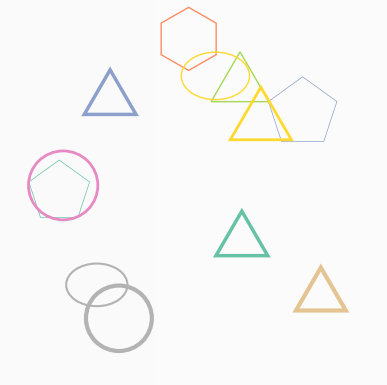[{"shape": "pentagon", "thickness": 0.5, "radius": 0.41, "center": [0.153, 0.502]}, {"shape": "triangle", "thickness": 2.5, "radius": 0.39, "center": [0.624, 0.374]}, {"shape": "hexagon", "thickness": 1, "radius": 0.41, "center": [0.487, 0.899]}, {"shape": "pentagon", "thickness": 0.5, "radius": 0.46, "center": [0.781, 0.708]}, {"shape": "triangle", "thickness": 2.5, "radius": 0.39, "center": [0.284, 0.741]}, {"shape": "circle", "thickness": 2, "radius": 0.45, "center": [0.163, 0.518]}, {"shape": "triangle", "thickness": 1, "radius": 0.43, "center": [0.619, 0.779]}, {"shape": "triangle", "thickness": 2, "radius": 0.46, "center": [0.673, 0.682]}, {"shape": "oval", "thickness": 1, "radius": 0.44, "center": [0.556, 0.803]}, {"shape": "triangle", "thickness": 3, "radius": 0.37, "center": [0.828, 0.231]}, {"shape": "circle", "thickness": 3, "radius": 0.43, "center": [0.307, 0.173]}, {"shape": "oval", "thickness": 1.5, "radius": 0.4, "center": [0.25, 0.26]}]